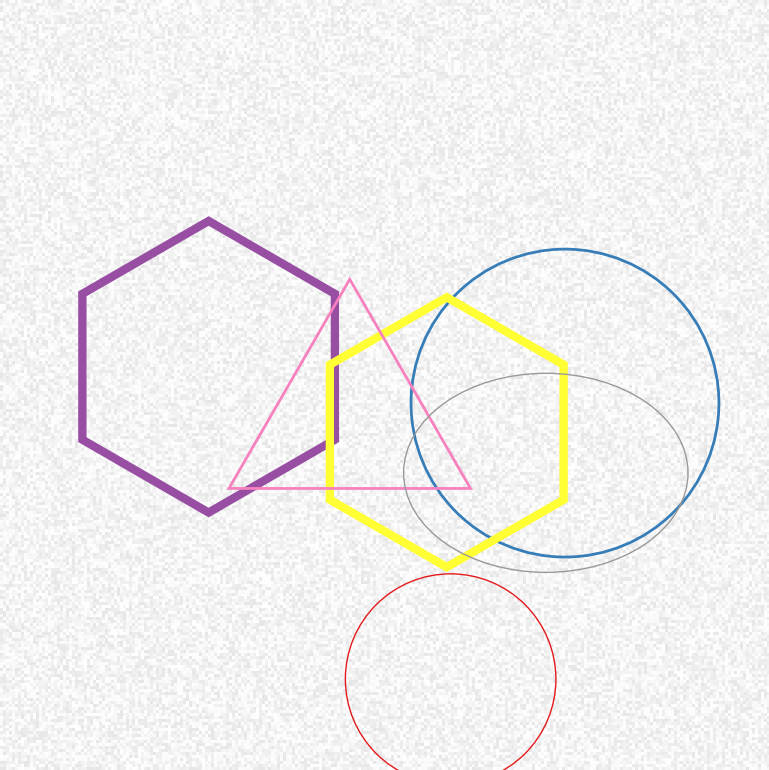[{"shape": "circle", "thickness": 0.5, "radius": 0.68, "center": [0.585, 0.118]}, {"shape": "circle", "thickness": 1, "radius": 1.0, "center": [0.734, 0.477]}, {"shape": "hexagon", "thickness": 3, "radius": 0.95, "center": [0.271, 0.524]}, {"shape": "hexagon", "thickness": 3, "radius": 0.88, "center": [0.58, 0.439]}, {"shape": "triangle", "thickness": 1, "radius": 0.91, "center": [0.454, 0.456]}, {"shape": "oval", "thickness": 0.5, "radius": 0.92, "center": [0.709, 0.386]}]